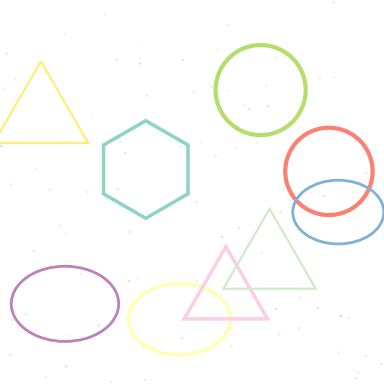[{"shape": "hexagon", "thickness": 2.5, "radius": 0.63, "center": [0.379, 0.56]}, {"shape": "oval", "thickness": 2.5, "radius": 0.66, "center": [0.466, 0.171]}, {"shape": "circle", "thickness": 3, "radius": 0.57, "center": [0.854, 0.555]}, {"shape": "oval", "thickness": 2, "radius": 0.59, "center": [0.879, 0.449]}, {"shape": "circle", "thickness": 3, "radius": 0.58, "center": [0.677, 0.766]}, {"shape": "triangle", "thickness": 2.5, "radius": 0.63, "center": [0.587, 0.234]}, {"shape": "oval", "thickness": 2, "radius": 0.7, "center": [0.169, 0.211]}, {"shape": "triangle", "thickness": 1.5, "radius": 0.69, "center": [0.7, 0.319]}, {"shape": "triangle", "thickness": 1.5, "radius": 0.71, "center": [0.106, 0.7]}]